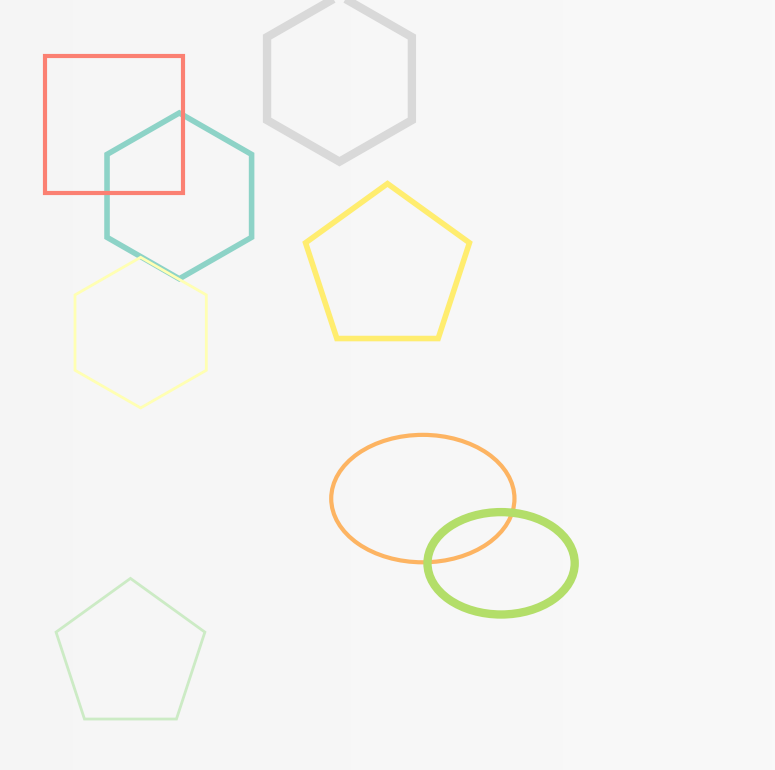[{"shape": "hexagon", "thickness": 2, "radius": 0.54, "center": [0.231, 0.746]}, {"shape": "hexagon", "thickness": 1, "radius": 0.49, "center": [0.181, 0.568]}, {"shape": "square", "thickness": 1.5, "radius": 0.45, "center": [0.147, 0.838]}, {"shape": "oval", "thickness": 1.5, "radius": 0.59, "center": [0.546, 0.352]}, {"shape": "oval", "thickness": 3, "radius": 0.47, "center": [0.647, 0.268]}, {"shape": "hexagon", "thickness": 3, "radius": 0.54, "center": [0.438, 0.898]}, {"shape": "pentagon", "thickness": 1, "radius": 0.5, "center": [0.168, 0.148]}, {"shape": "pentagon", "thickness": 2, "radius": 0.56, "center": [0.5, 0.65]}]